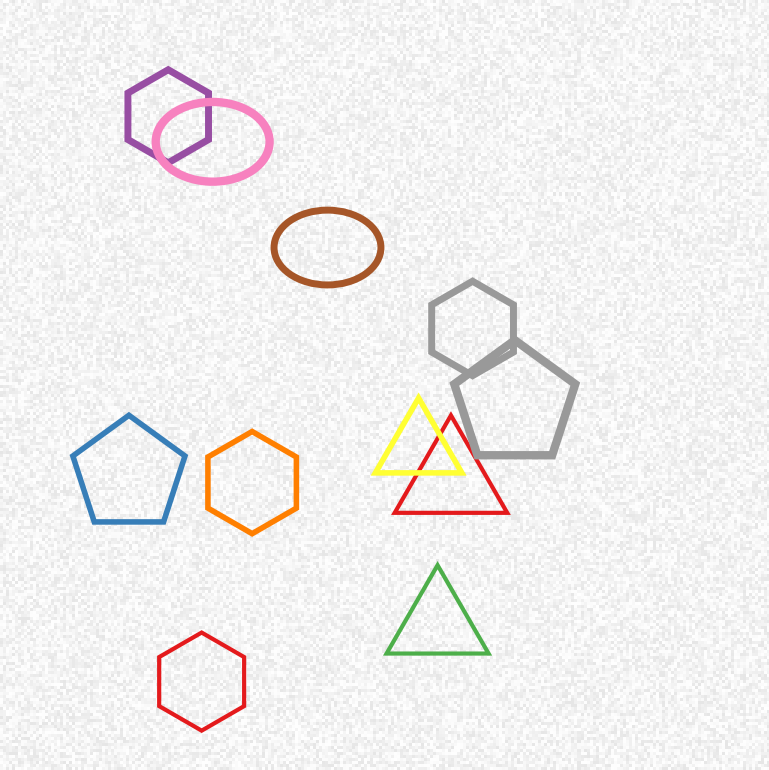[{"shape": "triangle", "thickness": 1.5, "radius": 0.42, "center": [0.586, 0.376]}, {"shape": "hexagon", "thickness": 1.5, "radius": 0.32, "center": [0.262, 0.115]}, {"shape": "pentagon", "thickness": 2, "radius": 0.38, "center": [0.167, 0.384]}, {"shape": "triangle", "thickness": 1.5, "radius": 0.38, "center": [0.568, 0.189]}, {"shape": "hexagon", "thickness": 2.5, "radius": 0.3, "center": [0.218, 0.849]}, {"shape": "hexagon", "thickness": 2, "radius": 0.33, "center": [0.327, 0.373]}, {"shape": "triangle", "thickness": 2, "radius": 0.32, "center": [0.544, 0.418]}, {"shape": "oval", "thickness": 2.5, "radius": 0.35, "center": [0.425, 0.679]}, {"shape": "oval", "thickness": 3, "radius": 0.37, "center": [0.276, 0.816]}, {"shape": "hexagon", "thickness": 2.5, "radius": 0.31, "center": [0.614, 0.573]}, {"shape": "pentagon", "thickness": 3, "radius": 0.41, "center": [0.669, 0.476]}]